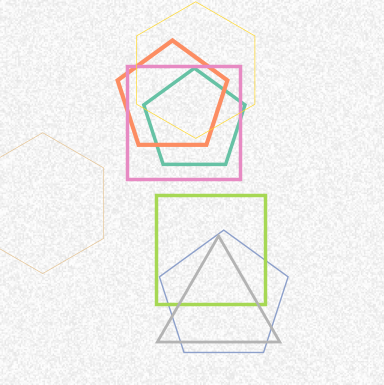[{"shape": "pentagon", "thickness": 2.5, "radius": 0.69, "center": [0.505, 0.685]}, {"shape": "pentagon", "thickness": 3, "radius": 0.75, "center": [0.448, 0.745]}, {"shape": "pentagon", "thickness": 1, "radius": 0.88, "center": [0.581, 0.227]}, {"shape": "square", "thickness": 2.5, "radius": 0.74, "center": [0.477, 0.681]}, {"shape": "square", "thickness": 2.5, "radius": 0.71, "center": [0.546, 0.352]}, {"shape": "hexagon", "thickness": 0.5, "radius": 0.89, "center": [0.508, 0.818]}, {"shape": "hexagon", "thickness": 0.5, "radius": 0.91, "center": [0.111, 0.472]}, {"shape": "triangle", "thickness": 2, "radius": 0.92, "center": [0.568, 0.203]}]